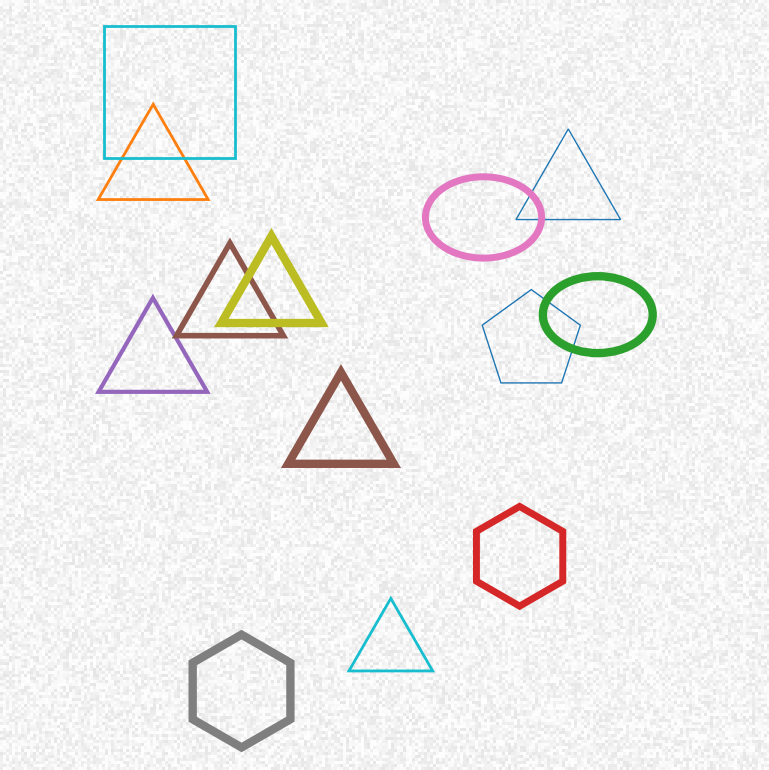[{"shape": "pentagon", "thickness": 0.5, "radius": 0.34, "center": [0.69, 0.557]}, {"shape": "triangle", "thickness": 0.5, "radius": 0.39, "center": [0.738, 0.754]}, {"shape": "triangle", "thickness": 1, "radius": 0.41, "center": [0.199, 0.782]}, {"shape": "oval", "thickness": 3, "radius": 0.36, "center": [0.776, 0.591]}, {"shape": "hexagon", "thickness": 2.5, "radius": 0.32, "center": [0.675, 0.278]}, {"shape": "triangle", "thickness": 1.5, "radius": 0.41, "center": [0.199, 0.532]}, {"shape": "triangle", "thickness": 2, "radius": 0.4, "center": [0.299, 0.604]}, {"shape": "triangle", "thickness": 3, "radius": 0.4, "center": [0.443, 0.437]}, {"shape": "oval", "thickness": 2.5, "radius": 0.38, "center": [0.628, 0.718]}, {"shape": "hexagon", "thickness": 3, "radius": 0.37, "center": [0.314, 0.103]}, {"shape": "triangle", "thickness": 3, "radius": 0.38, "center": [0.353, 0.618]}, {"shape": "triangle", "thickness": 1, "radius": 0.31, "center": [0.508, 0.16]}, {"shape": "square", "thickness": 1, "radius": 0.43, "center": [0.22, 0.881]}]